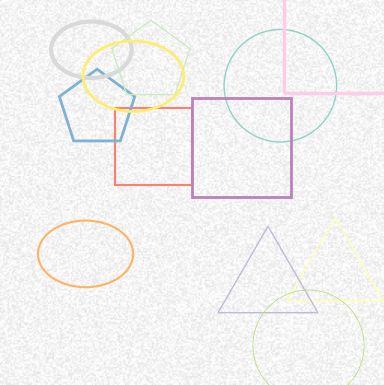[{"shape": "circle", "thickness": 1, "radius": 0.73, "center": [0.728, 0.777]}, {"shape": "triangle", "thickness": 1, "radius": 0.72, "center": [0.87, 0.291]}, {"shape": "triangle", "thickness": 1, "radius": 0.75, "center": [0.696, 0.263]}, {"shape": "square", "thickness": 1.5, "radius": 0.5, "center": [0.398, 0.621]}, {"shape": "pentagon", "thickness": 2, "radius": 0.52, "center": [0.252, 0.717]}, {"shape": "oval", "thickness": 1.5, "radius": 0.62, "center": [0.222, 0.341]}, {"shape": "circle", "thickness": 0.5, "radius": 0.72, "center": [0.801, 0.102]}, {"shape": "square", "thickness": 2.5, "radius": 0.68, "center": [0.874, 0.895]}, {"shape": "oval", "thickness": 3, "radius": 0.52, "center": [0.237, 0.871]}, {"shape": "square", "thickness": 2, "radius": 0.65, "center": [0.627, 0.617]}, {"shape": "pentagon", "thickness": 1, "radius": 0.53, "center": [0.392, 0.841]}, {"shape": "oval", "thickness": 2, "radius": 0.65, "center": [0.346, 0.802]}]